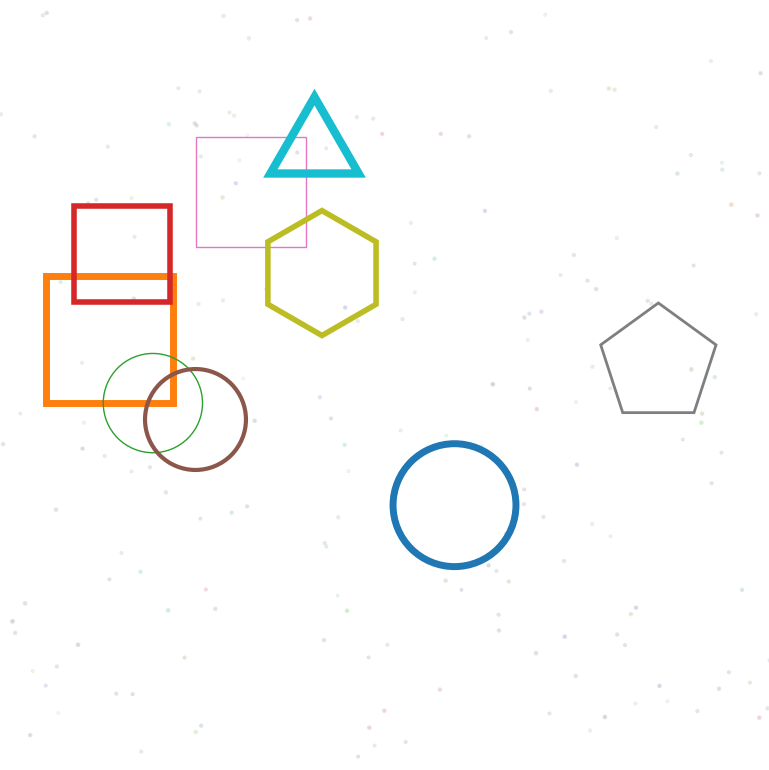[{"shape": "circle", "thickness": 2.5, "radius": 0.4, "center": [0.59, 0.344]}, {"shape": "square", "thickness": 2.5, "radius": 0.41, "center": [0.142, 0.559]}, {"shape": "circle", "thickness": 0.5, "radius": 0.32, "center": [0.199, 0.477]}, {"shape": "square", "thickness": 2, "radius": 0.31, "center": [0.158, 0.67]}, {"shape": "circle", "thickness": 1.5, "radius": 0.33, "center": [0.254, 0.455]}, {"shape": "square", "thickness": 0.5, "radius": 0.36, "center": [0.326, 0.751]}, {"shape": "pentagon", "thickness": 1, "radius": 0.39, "center": [0.855, 0.528]}, {"shape": "hexagon", "thickness": 2, "radius": 0.41, "center": [0.418, 0.645]}, {"shape": "triangle", "thickness": 3, "radius": 0.33, "center": [0.408, 0.808]}]